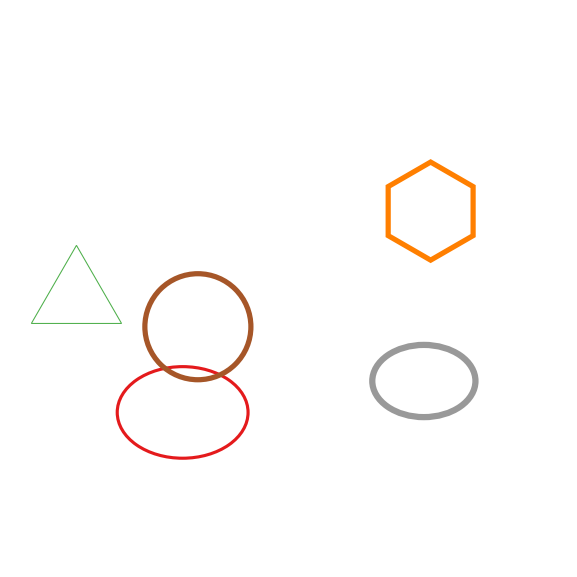[{"shape": "oval", "thickness": 1.5, "radius": 0.57, "center": [0.316, 0.285]}, {"shape": "triangle", "thickness": 0.5, "radius": 0.45, "center": [0.132, 0.484]}, {"shape": "hexagon", "thickness": 2.5, "radius": 0.42, "center": [0.746, 0.634]}, {"shape": "circle", "thickness": 2.5, "radius": 0.46, "center": [0.343, 0.433]}, {"shape": "oval", "thickness": 3, "radius": 0.45, "center": [0.734, 0.339]}]